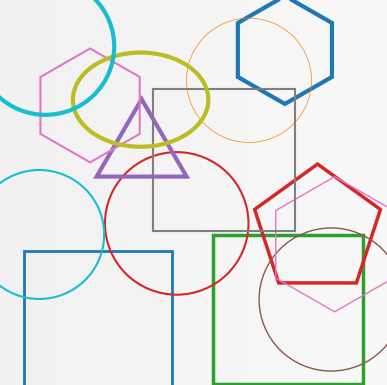[{"shape": "square", "thickness": 2, "radius": 0.95, "center": [0.253, 0.158]}, {"shape": "hexagon", "thickness": 3, "radius": 0.7, "center": [0.735, 0.87]}, {"shape": "circle", "thickness": 0.5, "radius": 0.81, "center": [0.643, 0.791]}, {"shape": "square", "thickness": 2.5, "radius": 0.97, "center": [0.743, 0.197]}, {"shape": "pentagon", "thickness": 2.5, "radius": 0.85, "center": [0.819, 0.403]}, {"shape": "circle", "thickness": 1.5, "radius": 0.93, "center": [0.456, 0.42]}, {"shape": "triangle", "thickness": 3, "radius": 0.67, "center": [0.365, 0.608]}, {"shape": "circle", "thickness": 1, "radius": 0.93, "center": [0.855, 0.222]}, {"shape": "hexagon", "thickness": 1, "radius": 0.88, "center": [0.864, 0.366]}, {"shape": "hexagon", "thickness": 1.5, "radius": 0.74, "center": [0.232, 0.726]}, {"shape": "square", "thickness": 1.5, "radius": 0.92, "center": [0.578, 0.584]}, {"shape": "oval", "thickness": 3, "radius": 0.87, "center": [0.363, 0.741]}, {"shape": "circle", "thickness": 3, "radius": 0.89, "center": [0.117, 0.879]}, {"shape": "circle", "thickness": 1.5, "radius": 0.84, "center": [0.101, 0.391]}]